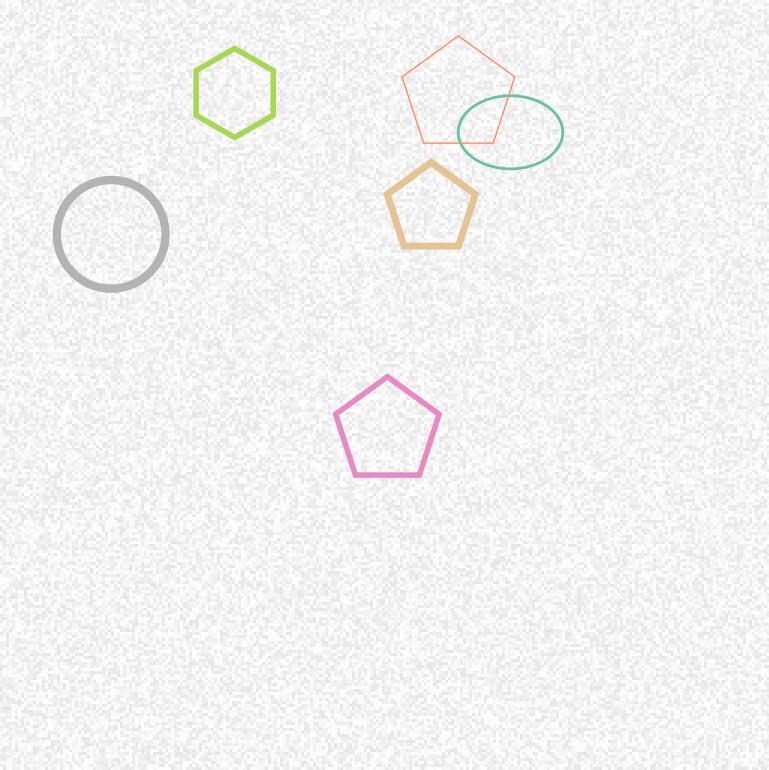[{"shape": "oval", "thickness": 1, "radius": 0.34, "center": [0.663, 0.828]}, {"shape": "pentagon", "thickness": 0.5, "radius": 0.38, "center": [0.595, 0.876]}, {"shape": "pentagon", "thickness": 2, "radius": 0.35, "center": [0.503, 0.44]}, {"shape": "hexagon", "thickness": 2, "radius": 0.29, "center": [0.305, 0.879]}, {"shape": "pentagon", "thickness": 2.5, "radius": 0.3, "center": [0.56, 0.729]}, {"shape": "circle", "thickness": 3, "radius": 0.35, "center": [0.144, 0.696]}]